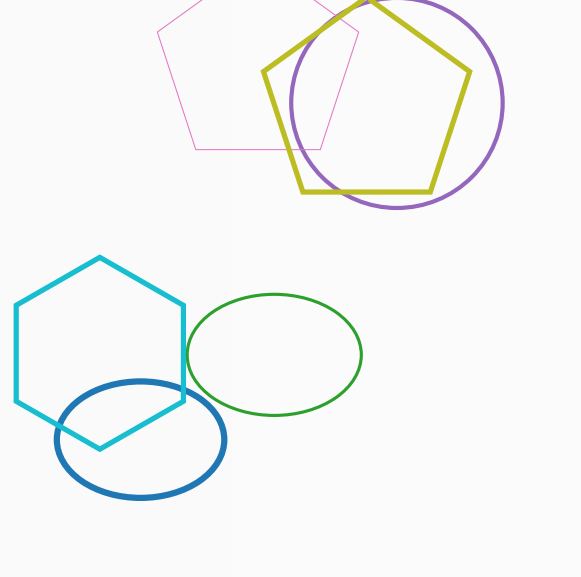[{"shape": "oval", "thickness": 3, "radius": 0.72, "center": [0.242, 0.238]}, {"shape": "oval", "thickness": 1.5, "radius": 0.75, "center": [0.472, 0.385]}, {"shape": "circle", "thickness": 2, "radius": 0.91, "center": [0.683, 0.821]}, {"shape": "pentagon", "thickness": 0.5, "radius": 0.91, "center": [0.444, 0.887]}, {"shape": "pentagon", "thickness": 2.5, "radius": 0.93, "center": [0.631, 0.817]}, {"shape": "hexagon", "thickness": 2.5, "radius": 0.83, "center": [0.172, 0.387]}]